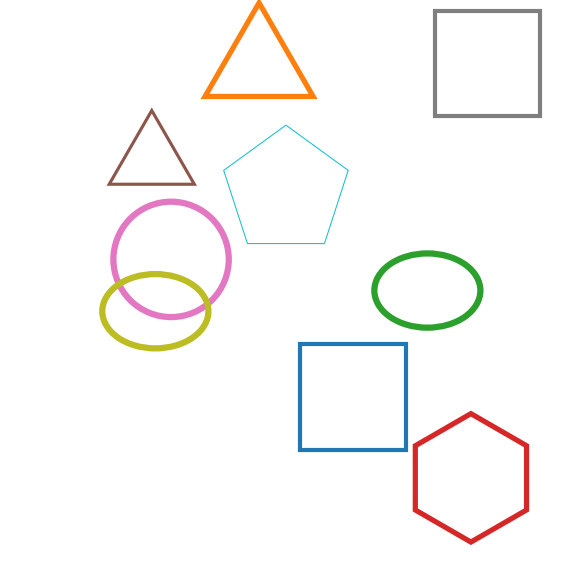[{"shape": "square", "thickness": 2, "radius": 0.46, "center": [0.611, 0.311]}, {"shape": "triangle", "thickness": 2.5, "radius": 0.54, "center": [0.449, 0.886]}, {"shape": "oval", "thickness": 3, "radius": 0.46, "center": [0.74, 0.496]}, {"shape": "hexagon", "thickness": 2.5, "radius": 0.56, "center": [0.815, 0.172]}, {"shape": "triangle", "thickness": 1.5, "radius": 0.43, "center": [0.263, 0.723]}, {"shape": "circle", "thickness": 3, "radius": 0.5, "center": [0.296, 0.55]}, {"shape": "square", "thickness": 2, "radius": 0.45, "center": [0.843, 0.889]}, {"shape": "oval", "thickness": 3, "radius": 0.46, "center": [0.269, 0.46]}, {"shape": "pentagon", "thickness": 0.5, "radius": 0.57, "center": [0.495, 0.669]}]